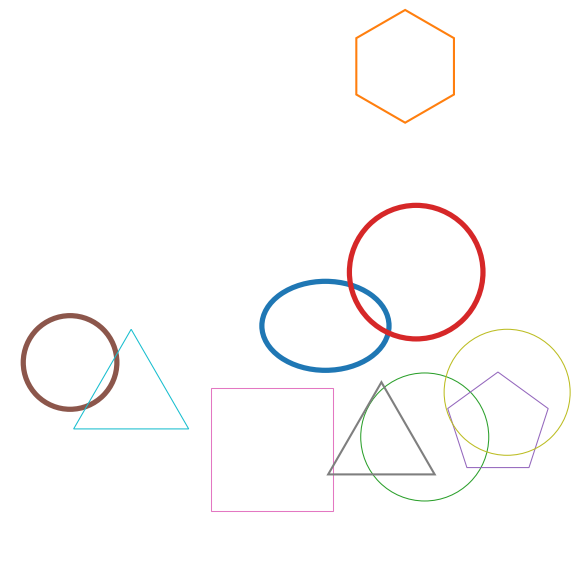[{"shape": "oval", "thickness": 2.5, "radius": 0.55, "center": [0.564, 0.435]}, {"shape": "hexagon", "thickness": 1, "radius": 0.49, "center": [0.702, 0.884]}, {"shape": "circle", "thickness": 0.5, "radius": 0.55, "center": [0.735, 0.242]}, {"shape": "circle", "thickness": 2.5, "radius": 0.58, "center": [0.721, 0.528]}, {"shape": "pentagon", "thickness": 0.5, "radius": 0.46, "center": [0.862, 0.263]}, {"shape": "circle", "thickness": 2.5, "radius": 0.41, "center": [0.121, 0.371]}, {"shape": "square", "thickness": 0.5, "radius": 0.53, "center": [0.471, 0.221]}, {"shape": "triangle", "thickness": 1, "radius": 0.53, "center": [0.66, 0.231]}, {"shape": "circle", "thickness": 0.5, "radius": 0.55, "center": [0.878, 0.32]}, {"shape": "triangle", "thickness": 0.5, "radius": 0.58, "center": [0.227, 0.314]}]